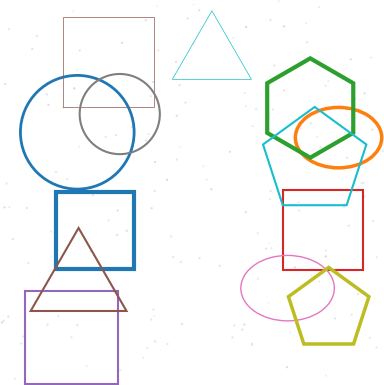[{"shape": "square", "thickness": 3, "radius": 0.5, "center": [0.246, 0.401]}, {"shape": "circle", "thickness": 2, "radius": 0.74, "center": [0.201, 0.657]}, {"shape": "oval", "thickness": 2.5, "radius": 0.56, "center": [0.879, 0.643]}, {"shape": "hexagon", "thickness": 3, "radius": 0.65, "center": [0.806, 0.719]}, {"shape": "square", "thickness": 1.5, "radius": 0.52, "center": [0.839, 0.403]}, {"shape": "square", "thickness": 1.5, "radius": 0.6, "center": [0.186, 0.123]}, {"shape": "square", "thickness": 0.5, "radius": 0.59, "center": [0.282, 0.839]}, {"shape": "triangle", "thickness": 1.5, "radius": 0.72, "center": [0.204, 0.264]}, {"shape": "oval", "thickness": 1, "radius": 0.61, "center": [0.747, 0.252]}, {"shape": "circle", "thickness": 1.5, "radius": 0.52, "center": [0.311, 0.704]}, {"shape": "pentagon", "thickness": 2.5, "radius": 0.55, "center": [0.854, 0.195]}, {"shape": "triangle", "thickness": 0.5, "radius": 0.59, "center": [0.55, 0.853]}, {"shape": "pentagon", "thickness": 1.5, "radius": 0.71, "center": [0.817, 0.581]}]